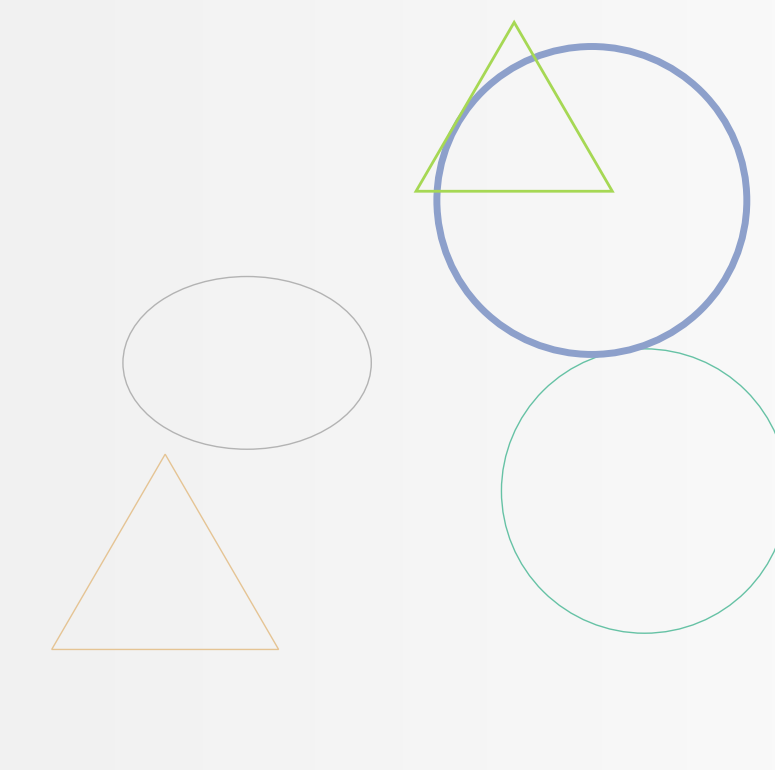[{"shape": "circle", "thickness": 0.5, "radius": 0.92, "center": [0.832, 0.362]}, {"shape": "circle", "thickness": 2.5, "radius": 1.0, "center": [0.764, 0.74]}, {"shape": "triangle", "thickness": 1, "radius": 0.73, "center": [0.663, 0.825]}, {"shape": "triangle", "thickness": 0.5, "radius": 0.85, "center": [0.213, 0.241]}, {"shape": "oval", "thickness": 0.5, "radius": 0.8, "center": [0.319, 0.529]}]